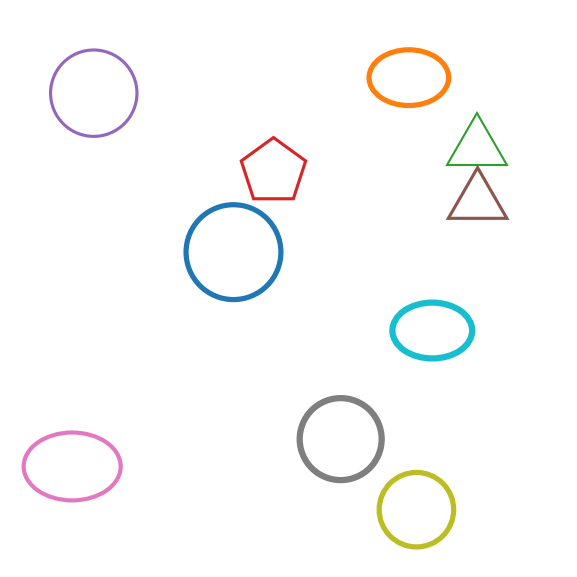[{"shape": "circle", "thickness": 2.5, "radius": 0.41, "center": [0.404, 0.563]}, {"shape": "oval", "thickness": 2.5, "radius": 0.34, "center": [0.708, 0.865]}, {"shape": "triangle", "thickness": 1, "radius": 0.3, "center": [0.826, 0.743]}, {"shape": "pentagon", "thickness": 1.5, "radius": 0.29, "center": [0.474, 0.702]}, {"shape": "circle", "thickness": 1.5, "radius": 0.37, "center": [0.162, 0.838]}, {"shape": "triangle", "thickness": 1.5, "radius": 0.29, "center": [0.827, 0.65]}, {"shape": "oval", "thickness": 2, "radius": 0.42, "center": [0.125, 0.191]}, {"shape": "circle", "thickness": 3, "radius": 0.35, "center": [0.59, 0.239]}, {"shape": "circle", "thickness": 2.5, "radius": 0.32, "center": [0.721, 0.117]}, {"shape": "oval", "thickness": 3, "radius": 0.35, "center": [0.749, 0.427]}]